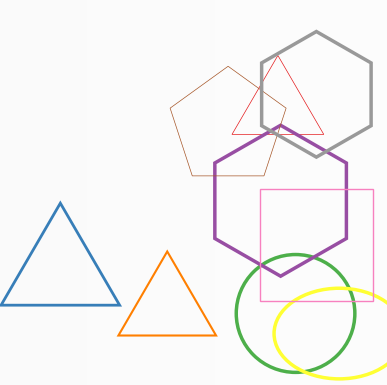[{"shape": "triangle", "thickness": 0.5, "radius": 0.68, "center": [0.717, 0.719]}, {"shape": "triangle", "thickness": 2, "radius": 0.88, "center": [0.156, 0.296]}, {"shape": "circle", "thickness": 2.5, "radius": 0.77, "center": [0.763, 0.186]}, {"shape": "hexagon", "thickness": 2.5, "radius": 0.98, "center": [0.724, 0.479]}, {"shape": "triangle", "thickness": 1.5, "radius": 0.73, "center": [0.432, 0.201]}, {"shape": "oval", "thickness": 2.5, "radius": 0.84, "center": [0.875, 0.134]}, {"shape": "pentagon", "thickness": 0.5, "radius": 0.79, "center": [0.589, 0.67]}, {"shape": "square", "thickness": 1, "radius": 0.73, "center": [0.816, 0.364]}, {"shape": "hexagon", "thickness": 2.5, "radius": 0.82, "center": [0.816, 0.755]}]